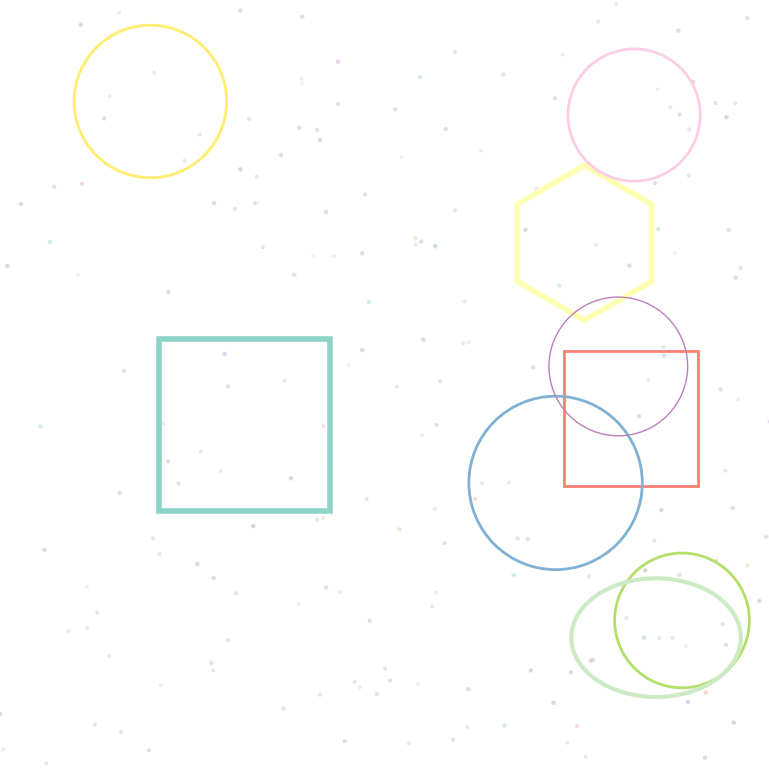[{"shape": "square", "thickness": 2, "radius": 0.56, "center": [0.318, 0.448]}, {"shape": "hexagon", "thickness": 2, "radius": 0.5, "center": [0.759, 0.685]}, {"shape": "square", "thickness": 1, "radius": 0.44, "center": [0.819, 0.456]}, {"shape": "circle", "thickness": 1, "radius": 0.56, "center": [0.722, 0.373]}, {"shape": "circle", "thickness": 1, "radius": 0.44, "center": [0.886, 0.194]}, {"shape": "circle", "thickness": 1, "radius": 0.43, "center": [0.824, 0.851]}, {"shape": "circle", "thickness": 0.5, "radius": 0.45, "center": [0.803, 0.524]}, {"shape": "oval", "thickness": 1.5, "radius": 0.55, "center": [0.852, 0.172]}, {"shape": "circle", "thickness": 1, "radius": 0.5, "center": [0.195, 0.868]}]